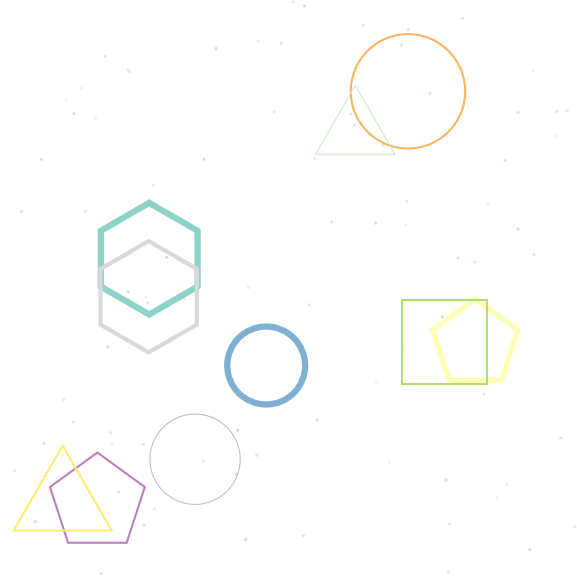[{"shape": "hexagon", "thickness": 3, "radius": 0.48, "center": [0.258, 0.551]}, {"shape": "pentagon", "thickness": 2.5, "radius": 0.39, "center": [0.823, 0.404]}, {"shape": "circle", "thickness": 0.5, "radius": 0.39, "center": [0.338, 0.204]}, {"shape": "circle", "thickness": 3, "radius": 0.34, "center": [0.461, 0.366]}, {"shape": "circle", "thickness": 1, "radius": 0.5, "center": [0.706, 0.841]}, {"shape": "square", "thickness": 1, "radius": 0.37, "center": [0.77, 0.407]}, {"shape": "hexagon", "thickness": 2, "radius": 0.48, "center": [0.257, 0.485]}, {"shape": "pentagon", "thickness": 1, "radius": 0.43, "center": [0.169, 0.129]}, {"shape": "triangle", "thickness": 0.5, "radius": 0.4, "center": [0.615, 0.772]}, {"shape": "triangle", "thickness": 1, "radius": 0.49, "center": [0.108, 0.129]}]